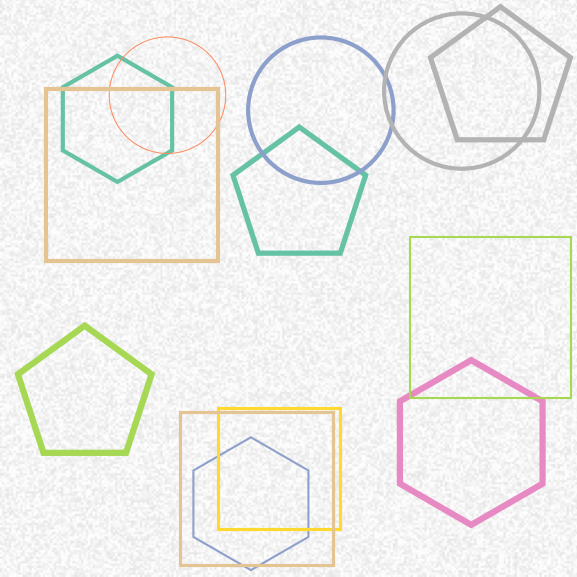[{"shape": "pentagon", "thickness": 2.5, "radius": 0.6, "center": [0.518, 0.658]}, {"shape": "hexagon", "thickness": 2, "radius": 0.55, "center": [0.203, 0.793]}, {"shape": "circle", "thickness": 0.5, "radius": 0.5, "center": [0.29, 0.834]}, {"shape": "hexagon", "thickness": 1, "radius": 0.58, "center": [0.434, 0.127]}, {"shape": "circle", "thickness": 2, "radius": 0.63, "center": [0.556, 0.808]}, {"shape": "hexagon", "thickness": 3, "radius": 0.71, "center": [0.816, 0.233]}, {"shape": "pentagon", "thickness": 3, "radius": 0.61, "center": [0.147, 0.313]}, {"shape": "square", "thickness": 1, "radius": 0.7, "center": [0.849, 0.449]}, {"shape": "square", "thickness": 1.5, "radius": 0.53, "center": [0.483, 0.188]}, {"shape": "square", "thickness": 1.5, "radius": 0.66, "center": [0.444, 0.153]}, {"shape": "square", "thickness": 2, "radius": 0.74, "center": [0.228, 0.697]}, {"shape": "circle", "thickness": 2, "radius": 0.67, "center": [0.8, 0.841]}, {"shape": "pentagon", "thickness": 2.5, "radius": 0.64, "center": [0.867, 0.86]}]